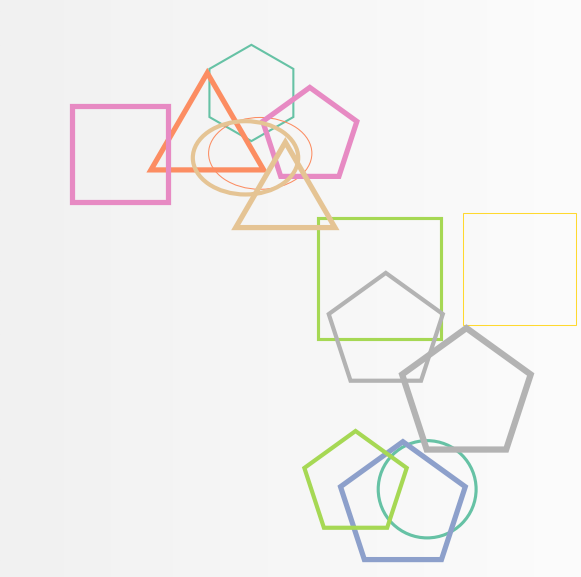[{"shape": "hexagon", "thickness": 1, "radius": 0.42, "center": [0.433, 0.838]}, {"shape": "circle", "thickness": 1.5, "radius": 0.42, "center": [0.735, 0.152]}, {"shape": "oval", "thickness": 0.5, "radius": 0.44, "center": [0.448, 0.734]}, {"shape": "triangle", "thickness": 2.5, "radius": 0.56, "center": [0.357, 0.761]}, {"shape": "pentagon", "thickness": 2.5, "radius": 0.56, "center": [0.693, 0.121]}, {"shape": "pentagon", "thickness": 2.5, "radius": 0.43, "center": [0.533, 0.763]}, {"shape": "square", "thickness": 2.5, "radius": 0.41, "center": [0.206, 0.732]}, {"shape": "pentagon", "thickness": 2, "radius": 0.46, "center": [0.612, 0.16]}, {"shape": "square", "thickness": 1.5, "radius": 0.53, "center": [0.653, 0.517]}, {"shape": "square", "thickness": 0.5, "radius": 0.48, "center": [0.893, 0.534]}, {"shape": "oval", "thickness": 2, "radius": 0.45, "center": [0.422, 0.726]}, {"shape": "triangle", "thickness": 2.5, "radius": 0.49, "center": [0.491, 0.654]}, {"shape": "pentagon", "thickness": 2, "radius": 0.52, "center": [0.664, 0.423]}, {"shape": "pentagon", "thickness": 3, "radius": 0.58, "center": [0.802, 0.315]}]